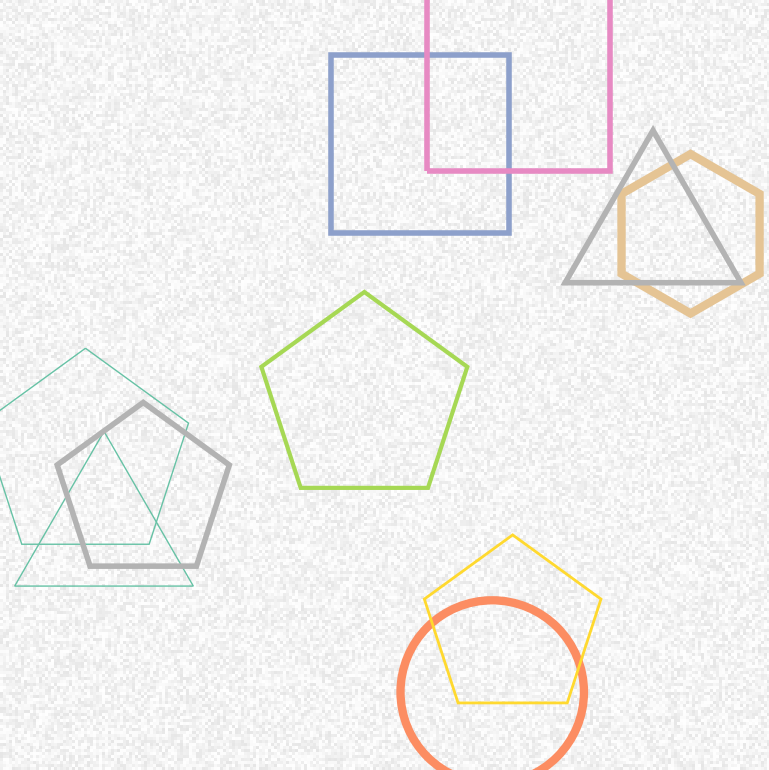[{"shape": "pentagon", "thickness": 0.5, "radius": 0.7, "center": [0.111, 0.407]}, {"shape": "triangle", "thickness": 0.5, "radius": 0.67, "center": [0.135, 0.306]}, {"shape": "circle", "thickness": 3, "radius": 0.6, "center": [0.639, 0.101]}, {"shape": "square", "thickness": 2, "radius": 0.58, "center": [0.545, 0.813]}, {"shape": "square", "thickness": 2, "radius": 0.59, "center": [0.673, 0.897]}, {"shape": "pentagon", "thickness": 1.5, "radius": 0.7, "center": [0.473, 0.48]}, {"shape": "pentagon", "thickness": 1, "radius": 0.6, "center": [0.666, 0.185]}, {"shape": "hexagon", "thickness": 3, "radius": 0.52, "center": [0.897, 0.696]}, {"shape": "pentagon", "thickness": 2, "radius": 0.59, "center": [0.186, 0.36]}, {"shape": "triangle", "thickness": 2, "radius": 0.66, "center": [0.848, 0.699]}]